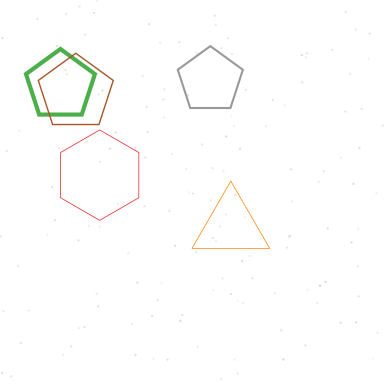[{"shape": "hexagon", "thickness": 0.5, "radius": 0.59, "center": [0.259, 0.545]}, {"shape": "pentagon", "thickness": 3, "radius": 0.47, "center": [0.157, 0.779]}, {"shape": "triangle", "thickness": 0.5, "radius": 0.58, "center": [0.6, 0.413]}, {"shape": "pentagon", "thickness": 1, "radius": 0.51, "center": [0.197, 0.759]}, {"shape": "pentagon", "thickness": 1.5, "radius": 0.44, "center": [0.546, 0.791]}]